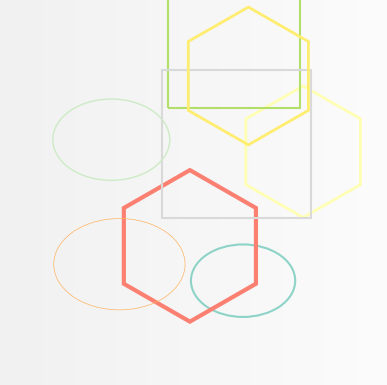[{"shape": "oval", "thickness": 1.5, "radius": 0.67, "center": [0.627, 0.271]}, {"shape": "hexagon", "thickness": 2, "radius": 0.85, "center": [0.782, 0.606]}, {"shape": "hexagon", "thickness": 3, "radius": 0.98, "center": [0.49, 0.361]}, {"shape": "oval", "thickness": 0.5, "radius": 0.85, "center": [0.308, 0.314]}, {"shape": "square", "thickness": 1.5, "radius": 0.85, "center": [0.604, 0.888]}, {"shape": "square", "thickness": 1.5, "radius": 0.97, "center": [0.61, 0.626]}, {"shape": "oval", "thickness": 1, "radius": 0.75, "center": [0.287, 0.637]}, {"shape": "hexagon", "thickness": 2, "radius": 0.89, "center": [0.641, 0.803]}]